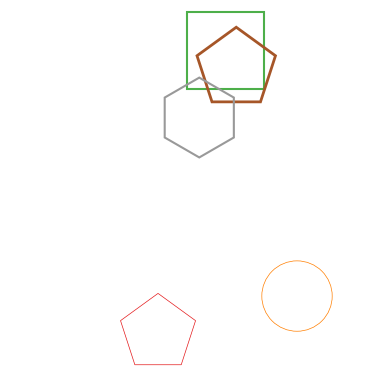[{"shape": "pentagon", "thickness": 0.5, "radius": 0.51, "center": [0.41, 0.135]}, {"shape": "square", "thickness": 1.5, "radius": 0.5, "center": [0.586, 0.869]}, {"shape": "circle", "thickness": 0.5, "radius": 0.46, "center": [0.771, 0.231]}, {"shape": "pentagon", "thickness": 2, "radius": 0.54, "center": [0.614, 0.822]}, {"shape": "hexagon", "thickness": 1.5, "radius": 0.52, "center": [0.518, 0.695]}]